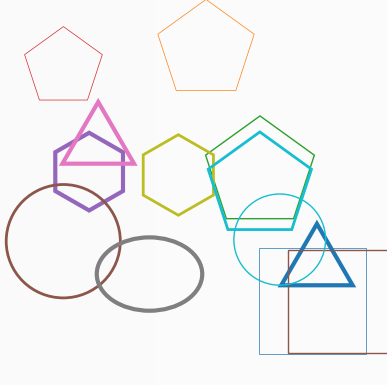[{"shape": "triangle", "thickness": 3, "radius": 0.53, "center": [0.818, 0.312]}, {"shape": "square", "thickness": 0.5, "radius": 0.69, "center": [0.806, 0.217]}, {"shape": "pentagon", "thickness": 0.5, "radius": 0.65, "center": [0.532, 0.871]}, {"shape": "pentagon", "thickness": 1, "radius": 0.74, "center": [0.671, 0.551]}, {"shape": "pentagon", "thickness": 0.5, "radius": 0.53, "center": [0.164, 0.825]}, {"shape": "hexagon", "thickness": 3, "radius": 0.5, "center": [0.23, 0.554]}, {"shape": "circle", "thickness": 2, "radius": 0.74, "center": [0.163, 0.373]}, {"shape": "square", "thickness": 1, "radius": 0.67, "center": [0.878, 0.217]}, {"shape": "triangle", "thickness": 3, "radius": 0.53, "center": [0.253, 0.628]}, {"shape": "oval", "thickness": 3, "radius": 0.68, "center": [0.386, 0.288]}, {"shape": "hexagon", "thickness": 2, "radius": 0.52, "center": [0.46, 0.546]}, {"shape": "pentagon", "thickness": 2, "radius": 0.7, "center": [0.671, 0.517]}, {"shape": "circle", "thickness": 1, "radius": 0.59, "center": [0.722, 0.378]}]